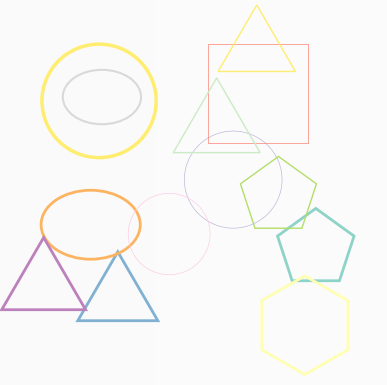[{"shape": "pentagon", "thickness": 2, "radius": 0.52, "center": [0.815, 0.355]}, {"shape": "hexagon", "thickness": 2, "radius": 0.64, "center": [0.787, 0.155]}, {"shape": "circle", "thickness": 0.5, "radius": 0.63, "center": [0.602, 0.533]}, {"shape": "square", "thickness": 0.5, "radius": 0.64, "center": [0.666, 0.758]}, {"shape": "triangle", "thickness": 2, "radius": 0.6, "center": [0.304, 0.227]}, {"shape": "oval", "thickness": 2, "radius": 0.64, "center": [0.234, 0.416]}, {"shape": "pentagon", "thickness": 1, "radius": 0.52, "center": [0.719, 0.491]}, {"shape": "circle", "thickness": 0.5, "radius": 0.53, "center": [0.437, 0.392]}, {"shape": "oval", "thickness": 1.5, "radius": 0.5, "center": [0.263, 0.748]}, {"shape": "triangle", "thickness": 2, "radius": 0.63, "center": [0.113, 0.258]}, {"shape": "triangle", "thickness": 1, "radius": 0.65, "center": [0.559, 0.668]}, {"shape": "circle", "thickness": 2.5, "radius": 0.74, "center": [0.256, 0.738]}, {"shape": "triangle", "thickness": 1, "radius": 0.58, "center": [0.663, 0.872]}]